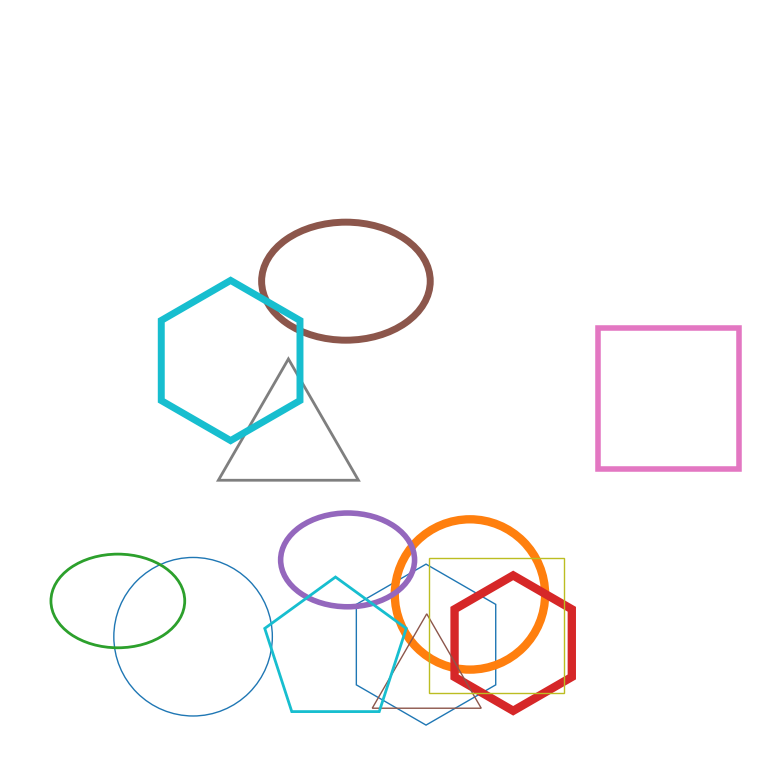[{"shape": "circle", "thickness": 0.5, "radius": 0.51, "center": [0.251, 0.173]}, {"shape": "hexagon", "thickness": 0.5, "radius": 0.52, "center": [0.553, 0.163]}, {"shape": "circle", "thickness": 3, "radius": 0.49, "center": [0.61, 0.228]}, {"shape": "oval", "thickness": 1, "radius": 0.43, "center": [0.153, 0.22]}, {"shape": "hexagon", "thickness": 3, "radius": 0.44, "center": [0.666, 0.165]}, {"shape": "oval", "thickness": 2, "radius": 0.43, "center": [0.451, 0.273]}, {"shape": "triangle", "thickness": 0.5, "radius": 0.41, "center": [0.554, 0.121]}, {"shape": "oval", "thickness": 2.5, "radius": 0.55, "center": [0.449, 0.635]}, {"shape": "square", "thickness": 2, "radius": 0.46, "center": [0.868, 0.483]}, {"shape": "triangle", "thickness": 1, "radius": 0.53, "center": [0.375, 0.429]}, {"shape": "square", "thickness": 0.5, "radius": 0.44, "center": [0.645, 0.188]}, {"shape": "hexagon", "thickness": 2.5, "radius": 0.52, "center": [0.3, 0.532]}, {"shape": "pentagon", "thickness": 1, "radius": 0.48, "center": [0.436, 0.154]}]